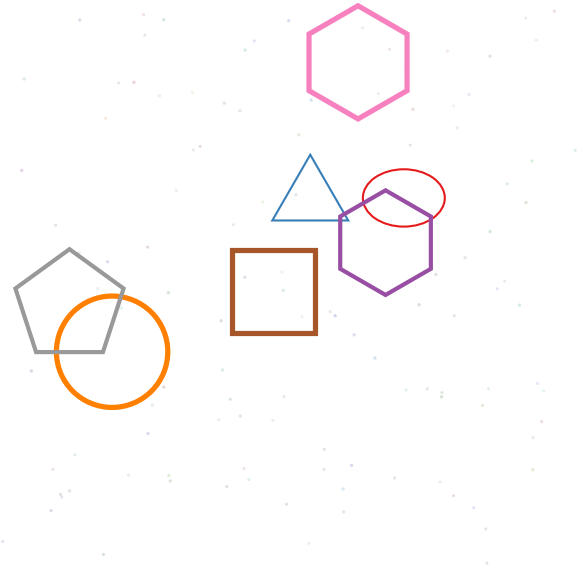[{"shape": "oval", "thickness": 1, "radius": 0.35, "center": [0.699, 0.656]}, {"shape": "triangle", "thickness": 1, "radius": 0.38, "center": [0.537, 0.655]}, {"shape": "hexagon", "thickness": 2, "radius": 0.45, "center": [0.668, 0.579]}, {"shape": "circle", "thickness": 2.5, "radius": 0.48, "center": [0.194, 0.39]}, {"shape": "square", "thickness": 2.5, "radius": 0.36, "center": [0.473, 0.494]}, {"shape": "hexagon", "thickness": 2.5, "radius": 0.49, "center": [0.62, 0.891]}, {"shape": "pentagon", "thickness": 2, "radius": 0.49, "center": [0.12, 0.469]}]